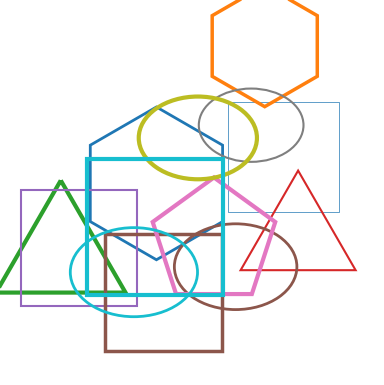[{"shape": "square", "thickness": 0.5, "radius": 0.72, "center": [0.737, 0.592]}, {"shape": "hexagon", "thickness": 2, "radius": 0.99, "center": [0.406, 0.524]}, {"shape": "hexagon", "thickness": 2.5, "radius": 0.79, "center": [0.688, 0.881]}, {"shape": "triangle", "thickness": 3, "radius": 0.97, "center": [0.158, 0.337]}, {"shape": "triangle", "thickness": 1.5, "radius": 0.86, "center": [0.774, 0.384]}, {"shape": "square", "thickness": 1.5, "radius": 0.75, "center": [0.206, 0.356]}, {"shape": "square", "thickness": 2.5, "radius": 0.76, "center": [0.424, 0.24]}, {"shape": "oval", "thickness": 2, "radius": 0.8, "center": [0.612, 0.307]}, {"shape": "pentagon", "thickness": 3, "radius": 0.84, "center": [0.556, 0.372]}, {"shape": "oval", "thickness": 1.5, "radius": 0.68, "center": [0.652, 0.675]}, {"shape": "oval", "thickness": 3, "radius": 0.77, "center": [0.514, 0.642]}, {"shape": "square", "thickness": 3, "radius": 0.88, "center": [0.402, 0.411]}, {"shape": "oval", "thickness": 2, "radius": 0.83, "center": [0.348, 0.293]}]